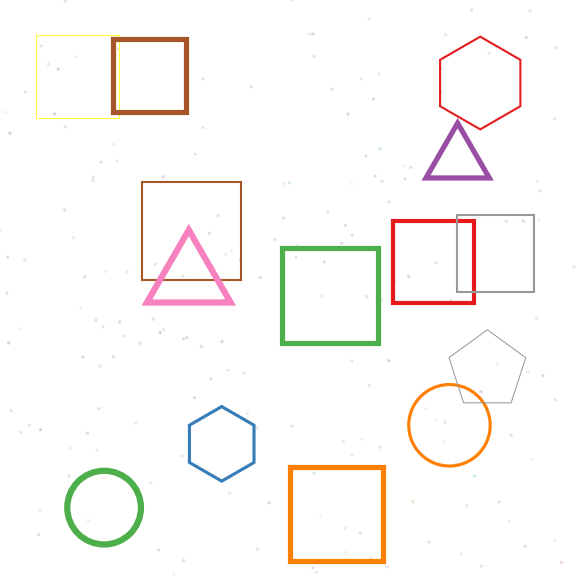[{"shape": "square", "thickness": 2, "radius": 0.35, "center": [0.751, 0.545]}, {"shape": "hexagon", "thickness": 1, "radius": 0.4, "center": [0.832, 0.855]}, {"shape": "hexagon", "thickness": 1.5, "radius": 0.32, "center": [0.384, 0.231]}, {"shape": "square", "thickness": 2.5, "radius": 0.41, "center": [0.572, 0.487]}, {"shape": "circle", "thickness": 3, "radius": 0.32, "center": [0.18, 0.12]}, {"shape": "triangle", "thickness": 2.5, "radius": 0.32, "center": [0.792, 0.723]}, {"shape": "square", "thickness": 2.5, "radius": 0.4, "center": [0.582, 0.109]}, {"shape": "circle", "thickness": 1.5, "radius": 0.35, "center": [0.778, 0.263]}, {"shape": "square", "thickness": 0.5, "radius": 0.36, "center": [0.134, 0.866]}, {"shape": "square", "thickness": 2.5, "radius": 0.32, "center": [0.259, 0.868]}, {"shape": "square", "thickness": 1, "radius": 0.43, "center": [0.332, 0.599]}, {"shape": "triangle", "thickness": 3, "radius": 0.42, "center": [0.327, 0.517]}, {"shape": "square", "thickness": 1, "radius": 0.34, "center": [0.858, 0.56]}, {"shape": "pentagon", "thickness": 0.5, "radius": 0.35, "center": [0.844, 0.358]}]